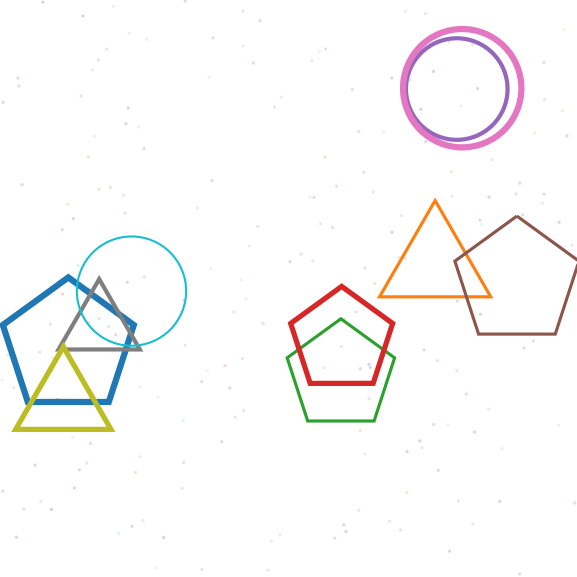[{"shape": "pentagon", "thickness": 3, "radius": 0.6, "center": [0.118, 0.4]}, {"shape": "triangle", "thickness": 1.5, "radius": 0.56, "center": [0.753, 0.541]}, {"shape": "pentagon", "thickness": 1.5, "radius": 0.49, "center": [0.59, 0.349]}, {"shape": "pentagon", "thickness": 2.5, "radius": 0.46, "center": [0.592, 0.41]}, {"shape": "circle", "thickness": 2, "radius": 0.44, "center": [0.791, 0.845]}, {"shape": "pentagon", "thickness": 1.5, "radius": 0.56, "center": [0.895, 0.512]}, {"shape": "circle", "thickness": 3, "radius": 0.51, "center": [0.8, 0.846]}, {"shape": "triangle", "thickness": 2, "radius": 0.41, "center": [0.172, 0.435]}, {"shape": "triangle", "thickness": 2.5, "radius": 0.48, "center": [0.11, 0.303]}, {"shape": "circle", "thickness": 1, "radius": 0.47, "center": [0.228, 0.495]}]